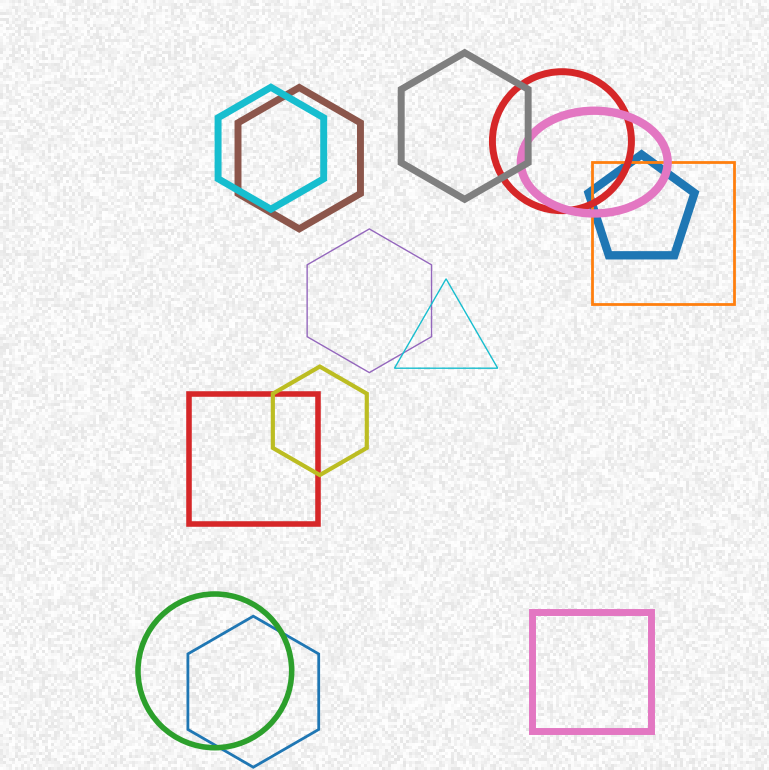[{"shape": "hexagon", "thickness": 1, "radius": 0.49, "center": [0.329, 0.102]}, {"shape": "pentagon", "thickness": 3, "radius": 0.36, "center": [0.833, 0.727]}, {"shape": "square", "thickness": 1, "radius": 0.46, "center": [0.861, 0.698]}, {"shape": "circle", "thickness": 2, "radius": 0.5, "center": [0.279, 0.129]}, {"shape": "circle", "thickness": 2.5, "radius": 0.45, "center": [0.73, 0.817]}, {"shape": "square", "thickness": 2, "radius": 0.42, "center": [0.329, 0.404]}, {"shape": "hexagon", "thickness": 0.5, "radius": 0.47, "center": [0.48, 0.609]}, {"shape": "hexagon", "thickness": 2.5, "radius": 0.46, "center": [0.389, 0.795]}, {"shape": "oval", "thickness": 3, "radius": 0.48, "center": [0.772, 0.789]}, {"shape": "square", "thickness": 2.5, "radius": 0.39, "center": [0.768, 0.128]}, {"shape": "hexagon", "thickness": 2.5, "radius": 0.48, "center": [0.603, 0.836]}, {"shape": "hexagon", "thickness": 1.5, "radius": 0.35, "center": [0.415, 0.454]}, {"shape": "hexagon", "thickness": 2.5, "radius": 0.4, "center": [0.352, 0.807]}, {"shape": "triangle", "thickness": 0.5, "radius": 0.39, "center": [0.579, 0.561]}]